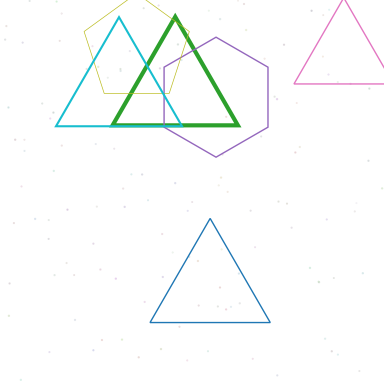[{"shape": "triangle", "thickness": 1, "radius": 0.9, "center": [0.546, 0.252]}, {"shape": "triangle", "thickness": 3, "radius": 0.94, "center": [0.455, 0.768]}, {"shape": "hexagon", "thickness": 1, "radius": 0.78, "center": [0.561, 0.748]}, {"shape": "triangle", "thickness": 1, "radius": 0.75, "center": [0.893, 0.857]}, {"shape": "pentagon", "thickness": 0.5, "radius": 0.72, "center": [0.355, 0.874]}, {"shape": "triangle", "thickness": 1.5, "radius": 0.94, "center": [0.309, 0.767]}]